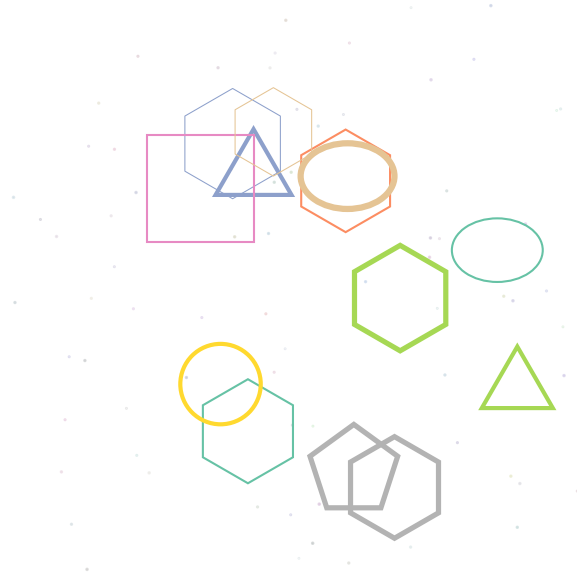[{"shape": "oval", "thickness": 1, "radius": 0.39, "center": [0.861, 0.566]}, {"shape": "hexagon", "thickness": 1, "radius": 0.45, "center": [0.429, 0.252]}, {"shape": "hexagon", "thickness": 1, "radius": 0.44, "center": [0.599, 0.686]}, {"shape": "triangle", "thickness": 2, "radius": 0.38, "center": [0.439, 0.7]}, {"shape": "hexagon", "thickness": 0.5, "radius": 0.48, "center": [0.403, 0.75]}, {"shape": "square", "thickness": 1, "radius": 0.46, "center": [0.348, 0.673]}, {"shape": "triangle", "thickness": 2, "radius": 0.35, "center": [0.896, 0.328]}, {"shape": "hexagon", "thickness": 2.5, "radius": 0.46, "center": [0.693, 0.483]}, {"shape": "circle", "thickness": 2, "radius": 0.35, "center": [0.382, 0.334]}, {"shape": "oval", "thickness": 3, "radius": 0.41, "center": [0.602, 0.694]}, {"shape": "hexagon", "thickness": 0.5, "radius": 0.38, "center": [0.473, 0.771]}, {"shape": "hexagon", "thickness": 2.5, "radius": 0.44, "center": [0.683, 0.155]}, {"shape": "pentagon", "thickness": 2.5, "radius": 0.4, "center": [0.613, 0.184]}]